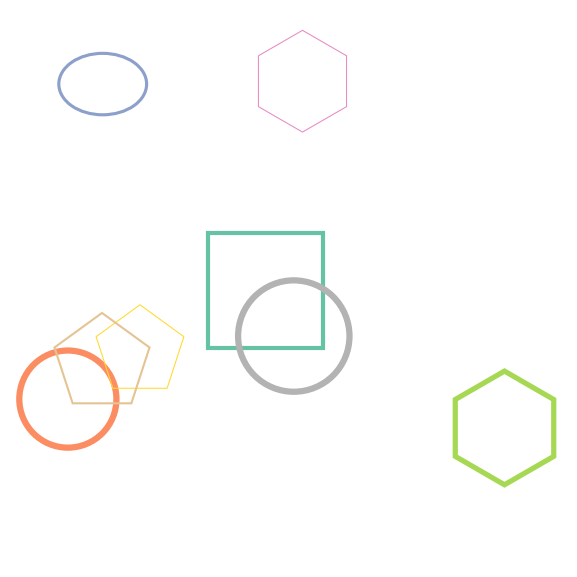[{"shape": "square", "thickness": 2, "radius": 0.5, "center": [0.46, 0.497]}, {"shape": "circle", "thickness": 3, "radius": 0.42, "center": [0.118, 0.308]}, {"shape": "oval", "thickness": 1.5, "radius": 0.38, "center": [0.178, 0.854]}, {"shape": "hexagon", "thickness": 0.5, "radius": 0.44, "center": [0.524, 0.859]}, {"shape": "hexagon", "thickness": 2.5, "radius": 0.49, "center": [0.874, 0.258]}, {"shape": "pentagon", "thickness": 0.5, "radius": 0.4, "center": [0.242, 0.391]}, {"shape": "pentagon", "thickness": 1, "radius": 0.43, "center": [0.177, 0.371]}, {"shape": "circle", "thickness": 3, "radius": 0.48, "center": [0.509, 0.417]}]